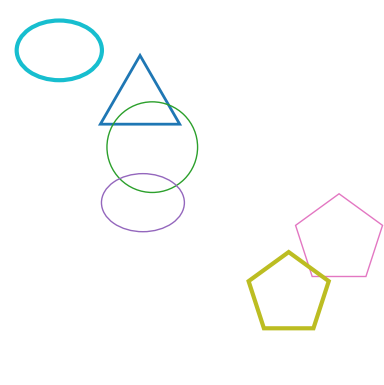[{"shape": "triangle", "thickness": 2, "radius": 0.59, "center": [0.364, 0.737]}, {"shape": "circle", "thickness": 1, "radius": 0.59, "center": [0.396, 0.618]}, {"shape": "oval", "thickness": 1, "radius": 0.54, "center": [0.371, 0.474]}, {"shape": "pentagon", "thickness": 1, "radius": 0.59, "center": [0.881, 0.378]}, {"shape": "pentagon", "thickness": 3, "radius": 0.55, "center": [0.75, 0.236]}, {"shape": "oval", "thickness": 3, "radius": 0.55, "center": [0.154, 0.869]}]